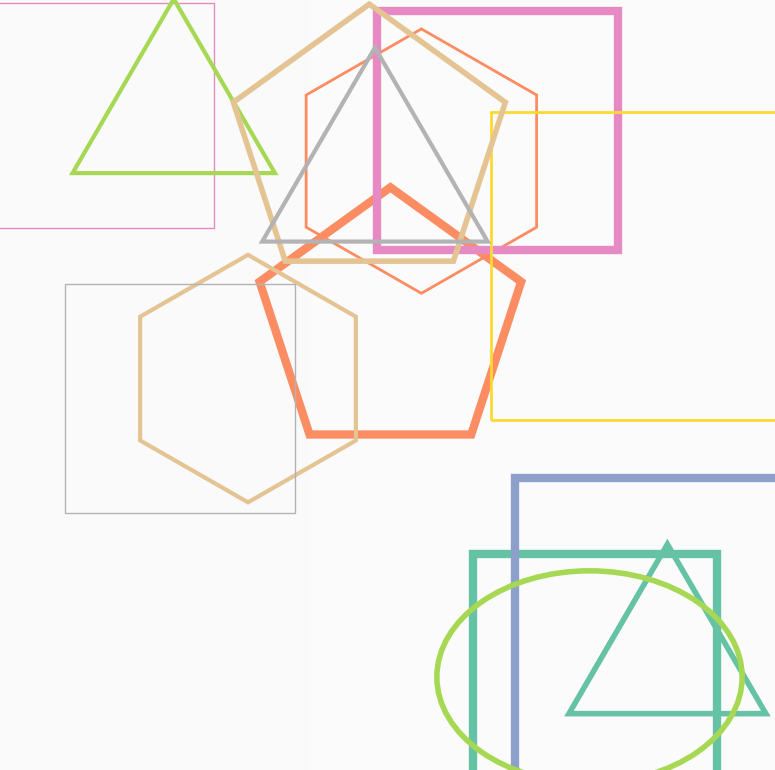[{"shape": "square", "thickness": 3, "radius": 0.79, "center": [0.768, 0.124]}, {"shape": "triangle", "thickness": 2, "radius": 0.73, "center": [0.861, 0.147]}, {"shape": "hexagon", "thickness": 1, "radius": 0.86, "center": [0.544, 0.791]}, {"shape": "pentagon", "thickness": 3, "radius": 0.89, "center": [0.504, 0.579]}, {"shape": "square", "thickness": 3, "radius": 0.99, "center": [0.864, 0.181]}, {"shape": "square", "thickness": 0.5, "radius": 0.73, "center": [0.13, 0.85]}, {"shape": "square", "thickness": 3, "radius": 0.77, "center": [0.642, 0.831]}, {"shape": "oval", "thickness": 2, "radius": 0.98, "center": [0.761, 0.121]}, {"shape": "triangle", "thickness": 1.5, "radius": 0.75, "center": [0.224, 0.851]}, {"shape": "square", "thickness": 1, "radius": 1.0, "center": [0.834, 0.655]}, {"shape": "pentagon", "thickness": 2, "radius": 0.92, "center": [0.477, 0.81]}, {"shape": "hexagon", "thickness": 1.5, "radius": 0.8, "center": [0.32, 0.508]}, {"shape": "square", "thickness": 0.5, "radius": 0.74, "center": [0.232, 0.483]}, {"shape": "triangle", "thickness": 1.5, "radius": 0.84, "center": [0.484, 0.77]}]